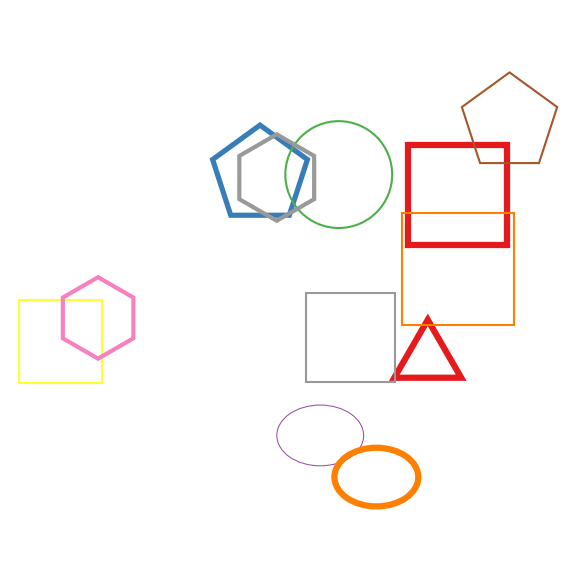[{"shape": "square", "thickness": 3, "radius": 0.43, "center": [0.792, 0.661]}, {"shape": "triangle", "thickness": 3, "radius": 0.33, "center": [0.741, 0.378]}, {"shape": "pentagon", "thickness": 2.5, "radius": 0.43, "center": [0.45, 0.696]}, {"shape": "circle", "thickness": 1, "radius": 0.46, "center": [0.587, 0.697]}, {"shape": "oval", "thickness": 0.5, "radius": 0.38, "center": [0.555, 0.245]}, {"shape": "square", "thickness": 1, "radius": 0.48, "center": [0.793, 0.533]}, {"shape": "oval", "thickness": 3, "radius": 0.36, "center": [0.652, 0.173]}, {"shape": "square", "thickness": 1, "radius": 0.36, "center": [0.105, 0.407]}, {"shape": "pentagon", "thickness": 1, "radius": 0.43, "center": [0.882, 0.787]}, {"shape": "hexagon", "thickness": 2, "radius": 0.35, "center": [0.17, 0.449]}, {"shape": "square", "thickness": 1, "radius": 0.38, "center": [0.607, 0.414]}, {"shape": "hexagon", "thickness": 2, "radius": 0.37, "center": [0.479, 0.692]}]